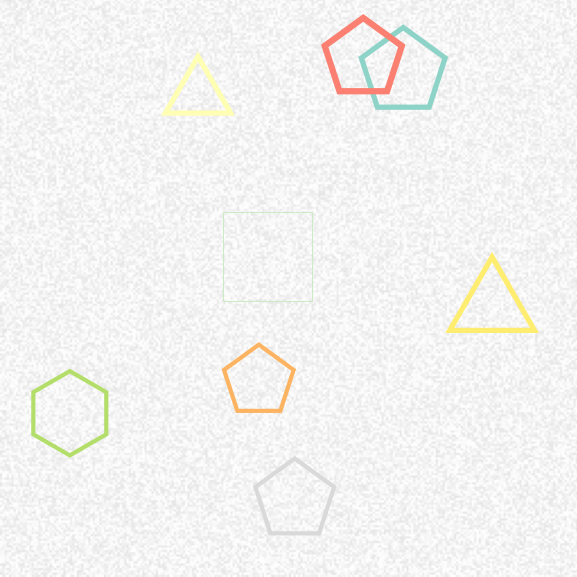[{"shape": "pentagon", "thickness": 2.5, "radius": 0.38, "center": [0.698, 0.875]}, {"shape": "triangle", "thickness": 2.5, "radius": 0.33, "center": [0.343, 0.836]}, {"shape": "pentagon", "thickness": 3, "radius": 0.35, "center": [0.629, 0.898]}, {"shape": "pentagon", "thickness": 2, "radius": 0.32, "center": [0.448, 0.339]}, {"shape": "hexagon", "thickness": 2, "radius": 0.36, "center": [0.121, 0.284]}, {"shape": "pentagon", "thickness": 2, "radius": 0.36, "center": [0.51, 0.134]}, {"shape": "square", "thickness": 0.5, "radius": 0.39, "center": [0.463, 0.555]}, {"shape": "triangle", "thickness": 2.5, "radius": 0.42, "center": [0.852, 0.469]}]